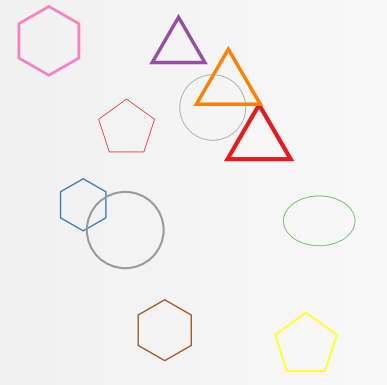[{"shape": "triangle", "thickness": 3, "radius": 0.47, "center": [0.669, 0.634]}, {"shape": "pentagon", "thickness": 0.5, "radius": 0.38, "center": [0.327, 0.667]}, {"shape": "hexagon", "thickness": 1, "radius": 0.34, "center": [0.215, 0.468]}, {"shape": "oval", "thickness": 0.5, "radius": 0.46, "center": [0.824, 0.426]}, {"shape": "triangle", "thickness": 2.5, "radius": 0.39, "center": [0.461, 0.877]}, {"shape": "triangle", "thickness": 2.5, "radius": 0.48, "center": [0.589, 0.777]}, {"shape": "pentagon", "thickness": 1.5, "radius": 0.42, "center": [0.79, 0.104]}, {"shape": "hexagon", "thickness": 1, "radius": 0.4, "center": [0.425, 0.142]}, {"shape": "hexagon", "thickness": 2, "radius": 0.45, "center": [0.126, 0.894]}, {"shape": "circle", "thickness": 1.5, "radius": 0.5, "center": [0.323, 0.402]}, {"shape": "circle", "thickness": 0.5, "radius": 0.43, "center": [0.549, 0.721]}]